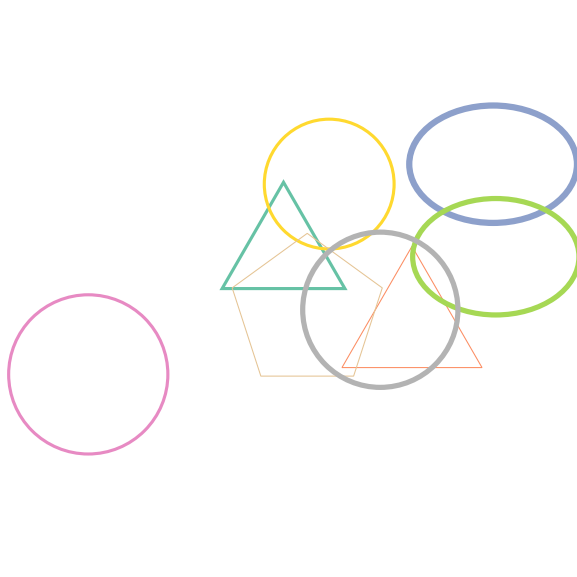[{"shape": "triangle", "thickness": 1.5, "radius": 0.61, "center": [0.491, 0.561]}, {"shape": "triangle", "thickness": 0.5, "radius": 0.7, "center": [0.713, 0.433]}, {"shape": "oval", "thickness": 3, "radius": 0.73, "center": [0.854, 0.715]}, {"shape": "circle", "thickness": 1.5, "radius": 0.69, "center": [0.153, 0.351]}, {"shape": "oval", "thickness": 2.5, "radius": 0.72, "center": [0.859, 0.555]}, {"shape": "circle", "thickness": 1.5, "radius": 0.56, "center": [0.57, 0.68]}, {"shape": "pentagon", "thickness": 0.5, "radius": 0.68, "center": [0.532, 0.458]}, {"shape": "circle", "thickness": 2.5, "radius": 0.67, "center": [0.659, 0.463]}]